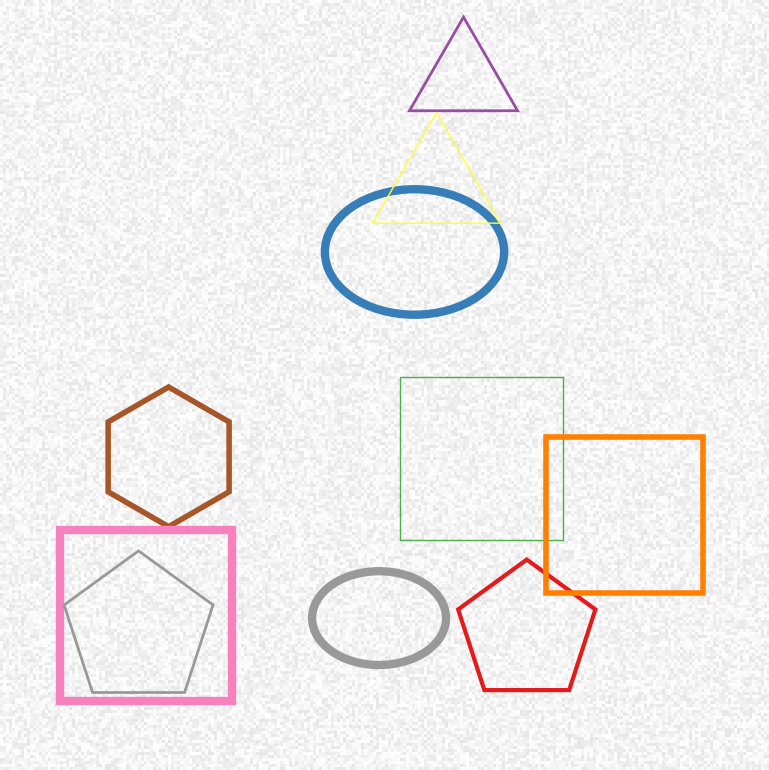[{"shape": "pentagon", "thickness": 1.5, "radius": 0.47, "center": [0.684, 0.18]}, {"shape": "oval", "thickness": 3, "radius": 0.58, "center": [0.538, 0.673]}, {"shape": "square", "thickness": 0.5, "radius": 0.53, "center": [0.625, 0.404]}, {"shape": "triangle", "thickness": 1, "radius": 0.41, "center": [0.602, 0.897]}, {"shape": "square", "thickness": 2, "radius": 0.51, "center": [0.811, 0.331]}, {"shape": "triangle", "thickness": 0.5, "radius": 0.48, "center": [0.567, 0.758]}, {"shape": "hexagon", "thickness": 2, "radius": 0.45, "center": [0.219, 0.407]}, {"shape": "square", "thickness": 3, "radius": 0.56, "center": [0.19, 0.2]}, {"shape": "oval", "thickness": 3, "radius": 0.43, "center": [0.492, 0.197]}, {"shape": "pentagon", "thickness": 1, "radius": 0.51, "center": [0.18, 0.183]}]